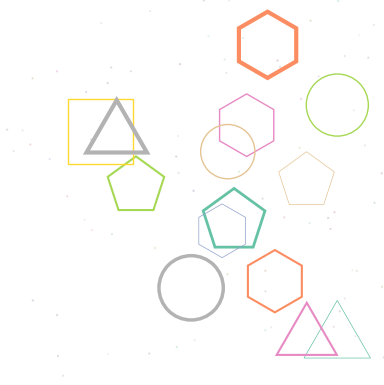[{"shape": "triangle", "thickness": 0.5, "radius": 0.5, "center": [0.876, 0.12]}, {"shape": "pentagon", "thickness": 2, "radius": 0.42, "center": [0.608, 0.426]}, {"shape": "hexagon", "thickness": 3, "radius": 0.43, "center": [0.695, 0.884]}, {"shape": "hexagon", "thickness": 1.5, "radius": 0.4, "center": [0.714, 0.27]}, {"shape": "hexagon", "thickness": 0.5, "radius": 0.35, "center": [0.577, 0.401]}, {"shape": "hexagon", "thickness": 1, "radius": 0.41, "center": [0.641, 0.675]}, {"shape": "triangle", "thickness": 1.5, "radius": 0.45, "center": [0.797, 0.123]}, {"shape": "circle", "thickness": 1, "radius": 0.4, "center": [0.876, 0.727]}, {"shape": "pentagon", "thickness": 1.5, "radius": 0.39, "center": [0.353, 0.517]}, {"shape": "square", "thickness": 1, "radius": 0.42, "center": [0.261, 0.659]}, {"shape": "circle", "thickness": 1, "radius": 0.35, "center": [0.592, 0.606]}, {"shape": "pentagon", "thickness": 0.5, "radius": 0.38, "center": [0.796, 0.53]}, {"shape": "triangle", "thickness": 3, "radius": 0.45, "center": [0.303, 0.649]}, {"shape": "circle", "thickness": 2.5, "radius": 0.42, "center": [0.496, 0.252]}]